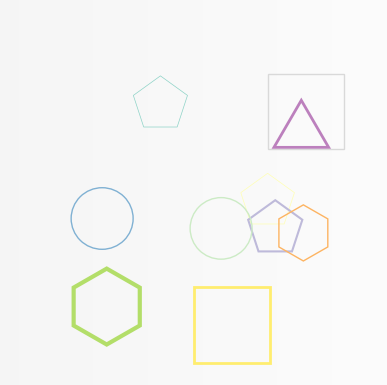[{"shape": "pentagon", "thickness": 0.5, "radius": 0.37, "center": [0.414, 0.73]}, {"shape": "pentagon", "thickness": 0.5, "radius": 0.36, "center": [0.691, 0.477]}, {"shape": "pentagon", "thickness": 1.5, "radius": 0.37, "center": [0.71, 0.406]}, {"shape": "circle", "thickness": 1, "radius": 0.4, "center": [0.264, 0.432]}, {"shape": "hexagon", "thickness": 1, "radius": 0.36, "center": [0.783, 0.395]}, {"shape": "hexagon", "thickness": 3, "radius": 0.49, "center": [0.275, 0.204]}, {"shape": "square", "thickness": 1, "radius": 0.49, "center": [0.79, 0.711]}, {"shape": "triangle", "thickness": 2, "radius": 0.41, "center": [0.778, 0.658]}, {"shape": "circle", "thickness": 1, "radius": 0.4, "center": [0.571, 0.407]}, {"shape": "square", "thickness": 2, "radius": 0.49, "center": [0.598, 0.155]}]